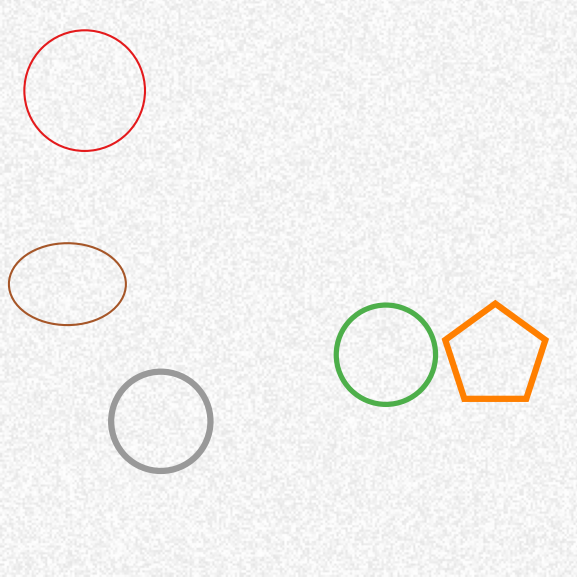[{"shape": "circle", "thickness": 1, "radius": 0.52, "center": [0.147, 0.842]}, {"shape": "circle", "thickness": 2.5, "radius": 0.43, "center": [0.668, 0.385]}, {"shape": "pentagon", "thickness": 3, "radius": 0.46, "center": [0.858, 0.382]}, {"shape": "oval", "thickness": 1, "radius": 0.51, "center": [0.117, 0.507]}, {"shape": "circle", "thickness": 3, "radius": 0.43, "center": [0.278, 0.27]}]